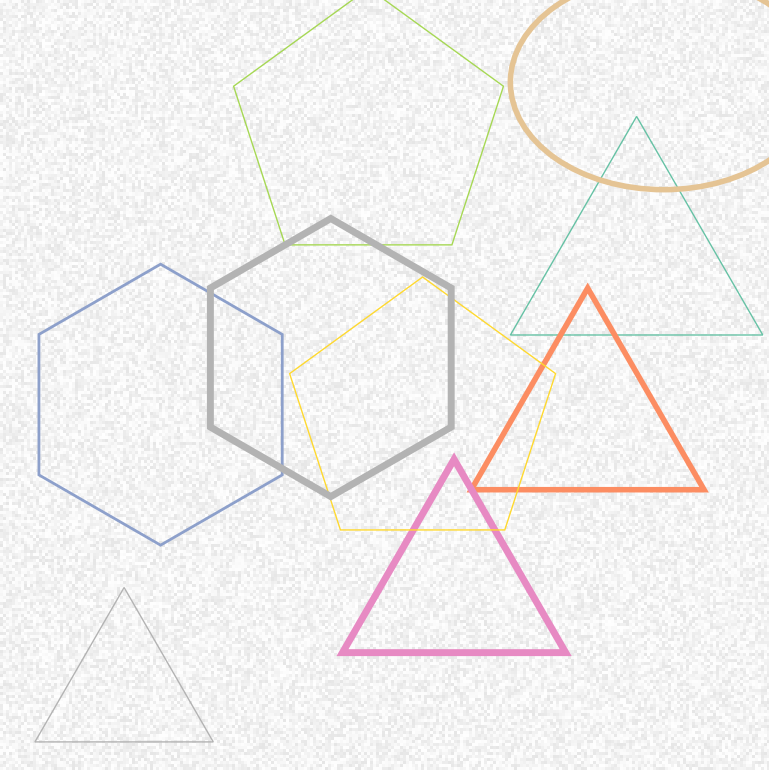[{"shape": "triangle", "thickness": 0.5, "radius": 0.95, "center": [0.827, 0.66]}, {"shape": "triangle", "thickness": 2, "radius": 0.87, "center": [0.763, 0.451]}, {"shape": "hexagon", "thickness": 1, "radius": 0.91, "center": [0.209, 0.474]}, {"shape": "triangle", "thickness": 2.5, "radius": 0.84, "center": [0.59, 0.236]}, {"shape": "pentagon", "thickness": 0.5, "radius": 0.92, "center": [0.479, 0.831]}, {"shape": "pentagon", "thickness": 0.5, "radius": 0.91, "center": [0.549, 0.459]}, {"shape": "oval", "thickness": 2, "radius": 1.0, "center": [0.862, 0.893]}, {"shape": "triangle", "thickness": 0.5, "radius": 0.67, "center": [0.161, 0.103]}, {"shape": "hexagon", "thickness": 2.5, "radius": 0.9, "center": [0.43, 0.536]}]